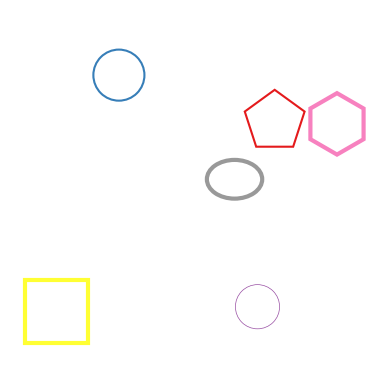[{"shape": "pentagon", "thickness": 1.5, "radius": 0.41, "center": [0.713, 0.685]}, {"shape": "circle", "thickness": 1.5, "radius": 0.33, "center": [0.309, 0.805]}, {"shape": "circle", "thickness": 0.5, "radius": 0.29, "center": [0.669, 0.203]}, {"shape": "square", "thickness": 3, "radius": 0.41, "center": [0.147, 0.191]}, {"shape": "hexagon", "thickness": 3, "radius": 0.4, "center": [0.875, 0.678]}, {"shape": "oval", "thickness": 3, "radius": 0.36, "center": [0.609, 0.534]}]